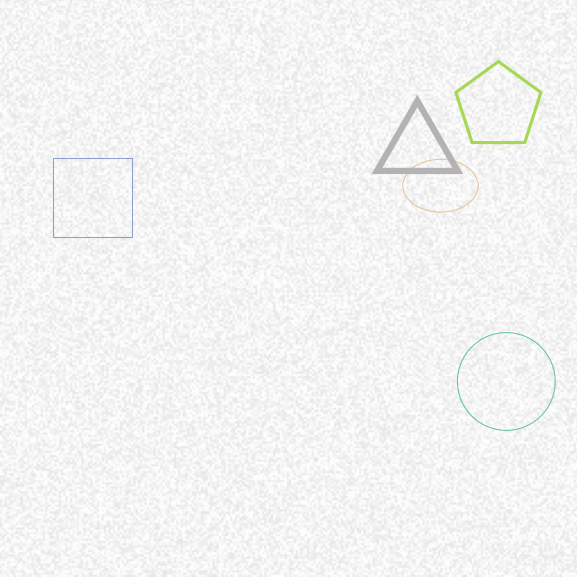[{"shape": "circle", "thickness": 0.5, "radius": 0.42, "center": [0.877, 0.339]}, {"shape": "square", "thickness": 0.5, "radius": 0.34, "center": [0.16, 0.657]}, {"shape": "pentagon", "thickness": 1.5, "radius": 0.39, "center": [0.863, 0.815]}, {"shape": "oval", "thickness": 0.5, "radius": 0.33, "center": [0.763, 0.678]}, {"shape": "triangle", "thickness": 3, "radius": 0.4, "center": [0.723, 0.744]}]